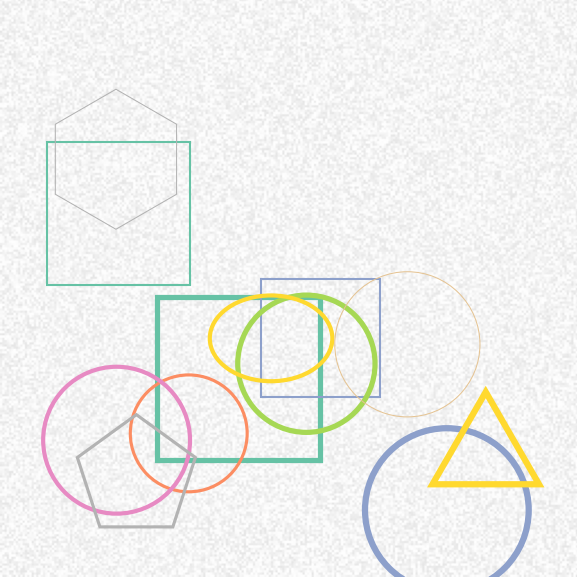[{"shape": "square", "thickness": 1, "radius": 0.62, "center": [0.205, 0.629]}, {"shape": "square", "thickness": 2.5, "radius": 0.71, "center": [0.413, 0.344]}, {"shape": "circle", "thickness": 1.5, "radius": 0.51, "center": [0.327, 0.249]}, {"shape": "circle", "thickness": 3, "radius": 0.71, "center": [0.774, 0.116]}, {"shape": "square", "thickness": 1, "radius": 0.51, "center": [0.555, 0.413]}, {"shape": "circle", "thickness": 2, "radius": 0.64, "center": [0.202, 0.237]}, {"shape": "circle", "thickness": 2.5, "radius": 0.59, "center": [0.531, 0.369]}, {"shape": "triangle", "thickness": 3, "radius": 0.53, "center": [0.841, 0.214]}, {"shape": "oval", "thickness": 2, "radius": 0.53, "center": [0.469, 0.413]}, {"shape": "circle", "thickness": 0.5, "radius": 0.63, "center": [0.705, 0.403]}, {"shape": "hexagon", "thickness": 0.5, "radius": 0.61, "center": [0.201, 0.723]}, {"shape": "pentagon", "thickness": 1.5, "radius": 0.54, "center": [0.236, 0.174]}]